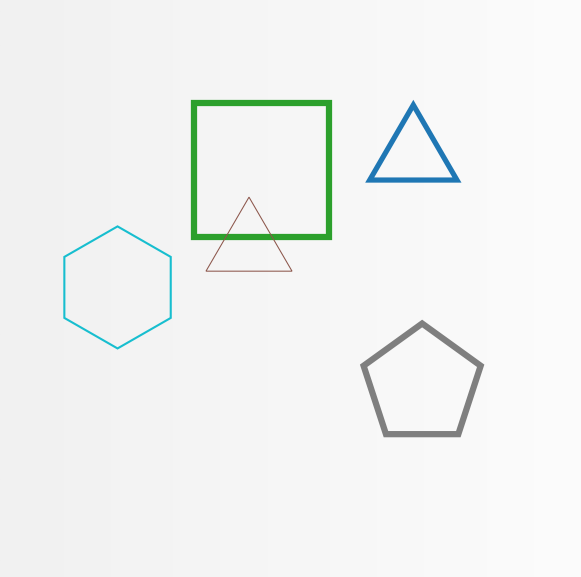[{"shape": "triangle", "thickness": 2.5, "radius": 0.43, "center": [0.711, 0.731]}, {"shape": "square", "thickness": 3, "radius": 0.58, "center": [0.45, 0.705]}, {"shape": "triangle", "thickness": 0.5, "radius": 0.43, "center": [0.428, 0.572]}, {"shape": "pentagon", "thickness": 3, "radius": 0.53, "center": [0.726, 0.333]}, {"shape": "hexagon", "thickness": 1, "radius": 0.53, "center": [0.202, 0.501]}]